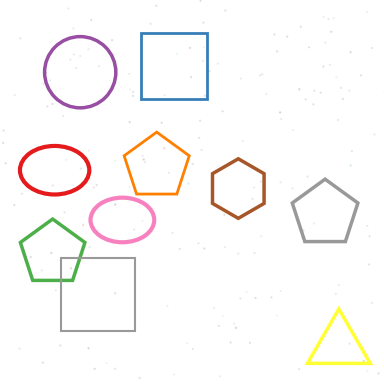[{"shape": "oval", "thickness": 3, "radius": 0.45, "center": [0.142, 0.558]}, {"shape": "square", "thickness": 2, "radius": 0.43, "center": [0.451, 0.828]}, {"shape": "pentagon", "thickness": 2.5, "radius": 0.44, "center": [0.137, 0.343]}, {"shape": "circle", "thickness": 2.5, "radius": 0.46, "center": [0.208, 0.812]}, {"shape": "pentagon", "thickness": 2, "radius": 0.44, "center": [0.407, 0.568]}, {"shape": "triangle", "thickness": 2.5, "radius": 0.47, "center": [0.88, 0.103]}, {"shape": "hexagon", "thickness": 2.5, "radius": 0.39, "center": [0.619, 0.51]}, {"shape": "oval", "thickness": 3, "radius": 0.41, "center": [0.318, 0.429]}, {"shape": "square", "thickness": 1.5, "radius": 0.48, "center": [0.255, 0.236]}, {"shape": "pentagon", "thickness": 2.5, "radius": 0.45, "center": [0.844, 0.445]}]